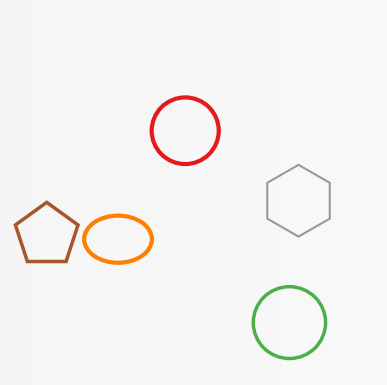[{"shape": "circle", "thickness": 3, "radius": 0.43, "center": [0.478, 0.66]}, {"shape": "circle", "thickness": 2.5, "radius": 0.47, "center": [0.747, 0.162]}, {"shape": "oval", "thickness": 3, "radius": 0.44, "center": [0.305, 0.379]}, {"shape": "pentagon", "thickness": 2.5, "radius": 0.42, "center": [0.121, 0.389]}, {"shape": "hexagon", "thickness": 1.5, "radius": 0.47, "center": [0.77, 0.479]}]